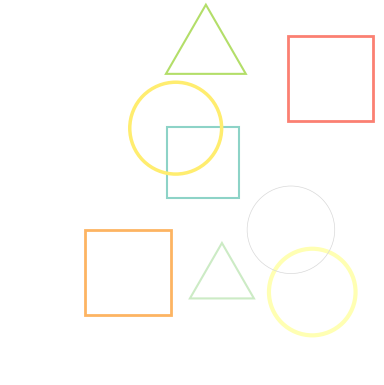[{"shape": "square", "thickness": 1.5, "radius": 0.46, "center": [0.527, 0.577]}, {"shape": "circle", "thickness": 3, "radius": 0.56, "center": [0.811, 0.241]}, {"shape": "square", "thickness": 2, "radius": 0.55, "center": [0.859, 0.797]}, {"shape": "square", "thickness": 2, "radius": 0.56, "center": [0.332, 0.292]}, {"shape": "triangle", "thickness": 1.5, "radius": 0.6, "center": [0.535, 0.868]}, {"shape": "circle", "thickness": 0.5, "radius": 0.57, "center": [0.756, 0.403]}, {"shape": "triangle", "thickness": 1.5, "radius": 0.48, "center": [0.576, 0.273]}, {"shape": "circle", "thickness": 2.5, "radius": 0.6, "center": [0.456, 0.667]}]